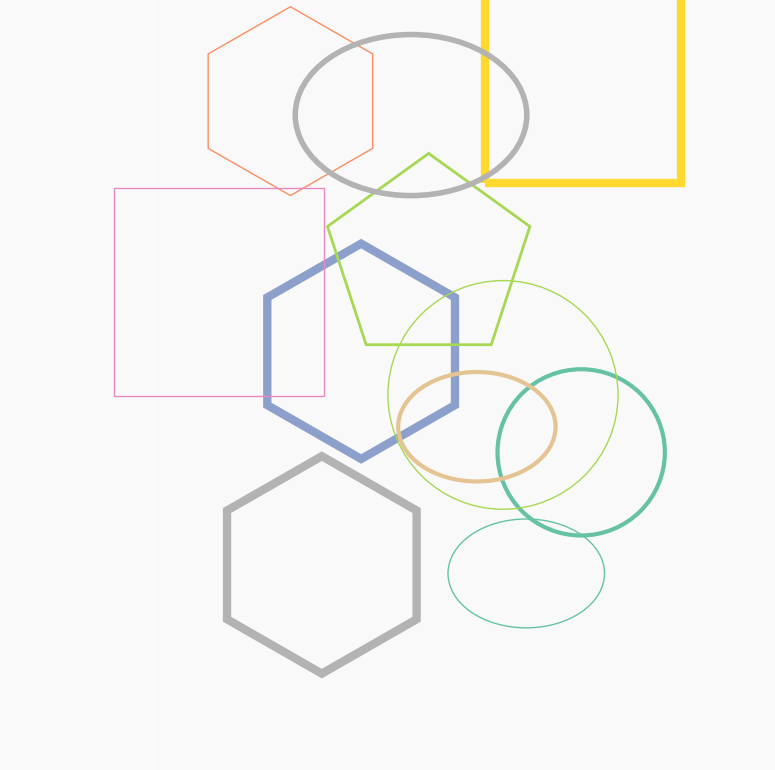[{"shape": "circle", "thickness": 1.5, "radius": 0.54, "center": [0.75, 0.413]}, {"shape": "oval", "thickness": 0.5, "radius": 0.5, "center": [0.679, 0.255]}, {"shape": "hexagon", "thickness": 0.5, "radius": 0.61, "center": [0.375, 0.869]}, {"shape": "hexagon", "thickness": 3, "radius": 0.7, "center": [0.466, 0.544]}, {"shape": "square", "thickness": 0.5, "radius": 0.68, "center": [0.283, 0.621]}, {"shape": "circle", "thickness": 0.5, "radius": 0.74, "center": [0.649, 0.487]}, {"shape": "pentagon", "thickness": 1, "radius": 0.69, "center": [0.553, 0.663]}, {"shape": "square", "thickness": 3, "radius": 0.63, "center": [0.752, 0.889]}, {"shape": "oval", "thickness": 1.5, "radius": 0.51, "center": [0.615, 0.446]}, {"shape": "oval", "thickness": 2, "radius": 0.75, "center": [0.53, 0.851]}, {"shape": "hexagon", "thickness": 3, "radius": 0.71, "center": [0.415, 0.266]}]